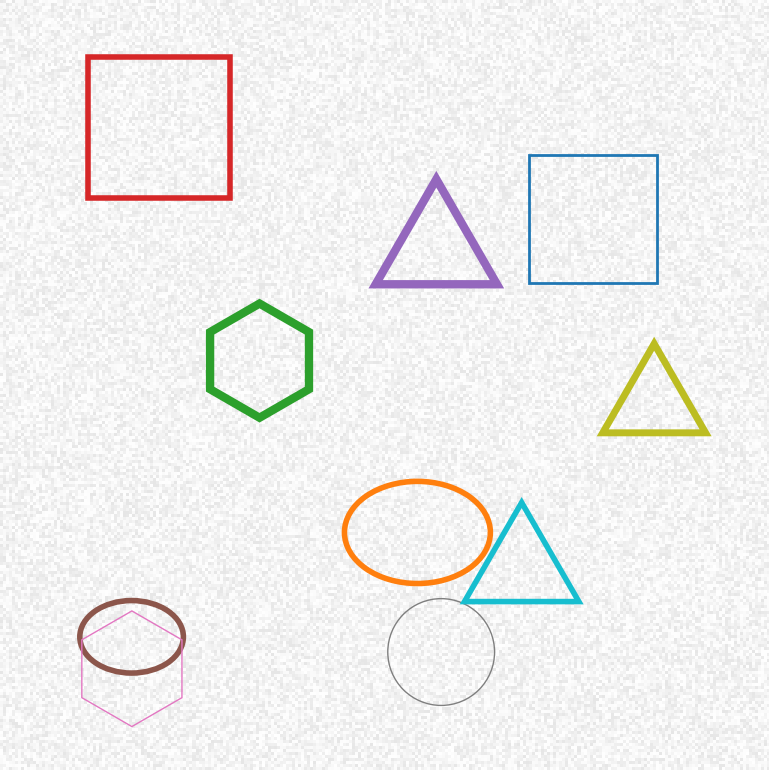[{"shape": "square", "thickness": 1, "radius": 0.41, "center": [0.77, 0.715]}, {"shape": "oval", "thickness": 2, "radius": 0.47, "center": [0.542, 0.309]}, {"shape": "hexagon", "thickness": 3, "radius": 0.37, "center": [0.337, 0.532]}, {"shape": "square", "thickness": 2, "radius": 0.46, "center": [0.206, 0.834]}, {"shape": "triangle", "thickness": 3, "radius": 0.45, "center": [0.567, 0.676]}, {"shape": "oval", "thickness": 2, "radius": 0.34, "center": [0.171, 0.173]}, {"shape": "hexagon", "thickness": 0.5, "radius": 0.38, "center": [0.171, 0.131]}, {"shape": "circle", "thickness": 0.5, "radius": 0.35, "center": [0.573, 0.153]}, {"shape": "triangle", "thickness": 2.5, "radius": 0.39, "center": [0.85, 0.476]}, {"shape": "triangle", "thickness": 2, "radius": 0.43, "center": [0.677, 0.262]}]